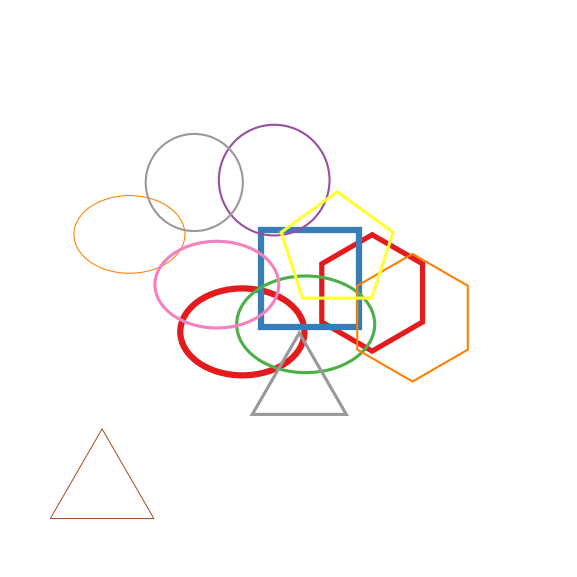[{"shape": "hexagon", "thickness": 2.5, "radius": 0.5, "center": [0.644, 0.492]}, {"shape": "oval", "thickness": 3, "radius": 0.54, "center": [0.42, 0.424]}, {"shape": "square", "thickness": 3, "radius": 0.42, "center": [0.537, 0.517]}, {"shape": "oval", "thickness": 1.5, "radius": 0.6, "center": [0.529, 0.438]}, {"shape": "circle", "thickness": 1, "radius": 0.48, "center": [0.475, 0.687]}, {"shape": "oval", "thickness": 0.5, "radius": 0.48, "center": [0.224, 0.593]}, {"shape": "hexagon", "thickness": 1, "radius": 0.55, "center": [0.714, 0.449]}, {"shape": "pentagon", "thickness": 1.5, "radius": 0.51, "center": [0.584, 0.565]}, {"shape": "triangle", "thickness": 0.5, "radius": 0.52, "center": [0.177, 0.153]}, {"shape": "oval", "thickness": 1.5, "radius": 0.54, "center": [0.375, 0.506]}, {"shape": "triangle", "thickness": 1.5, "radius": 0.47, "center": [0.518, 0.329]}, {"shape": "circle", "thickness": 1, "radius": 0.42, "center": [0.336, 0.683]}]